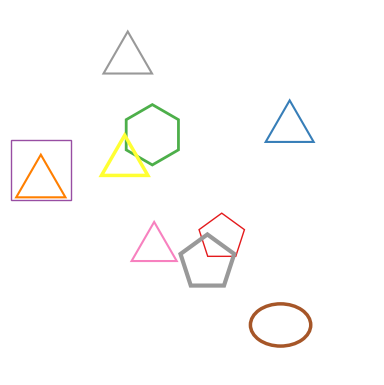[{"shape": "pentagon", "thickness": 1, "radius": 0.31, "center": [0.576, 0.384]}, {"shape": "triangle", "thickness": 1.5, "radius": 0.36, "center": [0.752, 0.667]}, {"shape": "hexagon", "thickness": 2, "radius": 0.39, "center": [0.396, 0.65]}, {"shape": "square", "thickness": 1, "radius": 0.39, "center": [0.107, 0.558]}, {"shape": "triangle", "thickness": 1.5, "radius": 0.37, "center": [0.106, 0.524]}, {"shape": "triangle", "thickness": 2.5, "radius": 0.35, "center": [0.324, 0.579]}, {"shape": "oval", "thickness": 2.5, "radius": 0.39, "center": [0.729, 0.156]}, {"shape": "triangle", "thickness": 1.5, "radius": 0.34, "center": [0.4, 0.356]}, {"shape": "triangle", "thickness": 1.5, "radius": 0.36, "center": [0.332, 0.845]}, {"shape": "pentagon", "thickness": 3, "radius": 0.37, "center": [0.539, 0.318]}]